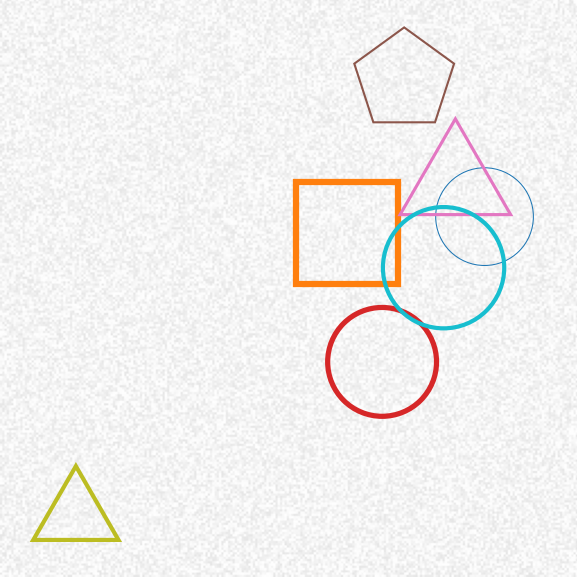[{"shape": "circle", "thickness": 0.5, "radius": 0.42, "center": [0.839, 0.624]}, {"shape": "square", "thickness": 3, "radius": 0.44, "center": [0.601, 0.595]}, {"shape": "circle", "thickness": 2.5, "radius": 0.47, "center": [0.662, 0.372]}, {"shape": "pentagon", "thickness": 1, "radius": 0.45, "center": [0.7, 0.861]}, {"shape": "triangle", "thickness": 1.5, "radius": 0.55, "center": [0.789, 0.683]}, {"shape": "triangle", "thickness": 2, "radius": 0.43, "center": [0.131, 0.107]}, {"shape": "circle", "thickness": 2, "radius": 0.53, "center": [0.768, 0.536]}]